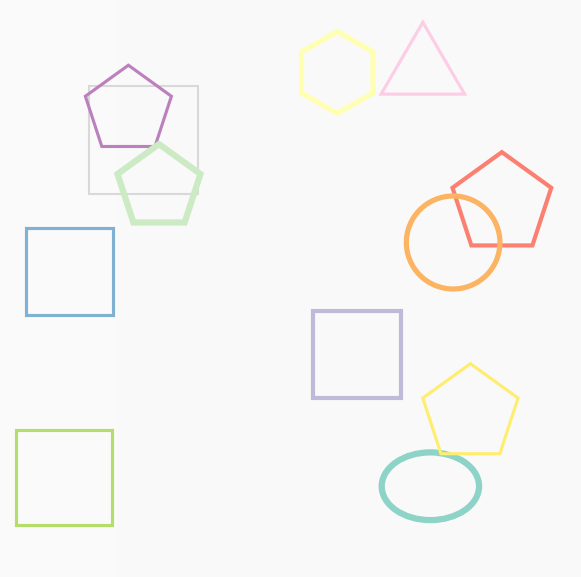[{"shape": "oval", "thickness": 3, "radius": 0.42, "center": [0.74, 0.157]}, {"shape": "hexagon", "thickness": 2.5, "radius": 0.35, "center": [0.58, 0.874]}, {"shape": "square", "thickness": 2, "radius": 0.38, "center": [0.614, 0.386]}, {"shape": "pentagon", "thickness": 2, "radius": 0.45, "center": [0.863, 0.646]}, {"shape": "square", "thickness": 1.5, "radius": 0.38, "center": [0.119, 0.529]}, {"shape": "circle", "thickness": 2.5, "radius": 0.4, "center": [0.78, 0.579]}, {"shape": "square", "thickness": 1.5, "radius": 0.41, "center": [0.11, 0.173]}, {"shape": "triangle", "thickness": 1.5, "radius": 0.41, "center": [0.727, 0.878]}, {"shape": "square", "thickness": 1, "radius": 0.47, "center": [0.247, 0.756]}, {"shape": "pentagon", "thickness": 1.5, "radius": 0.39, "center": [0.221, 0.808]}, {"shape": "pentagon", "thickness": 3, "radius": 0.38, "center": [0.274, 0.675]}, {"shape": "pentagon", "thickness": 1.5, "radius": 0.43, "center": [0.809, 0.283]}]